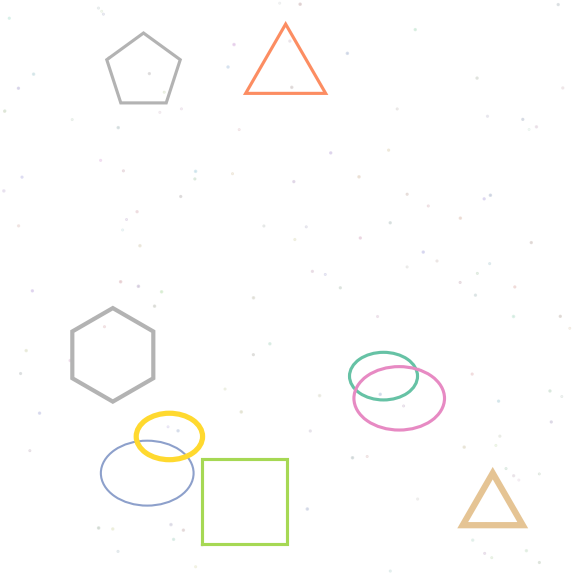[{"shape": "oval", "thickness": 1.5, "radius": 0.29, "center": [0.664, 0.348]}, {"shape": "triangle", "thickness": 1.5, "radius": 0.4, "center": [0.495, 0.877]}, {"shape": "oval", "thickness": 1, "radius": 0.4, "center": [0.255, 0.18]}, {"shape": "oval", "thickness": 1.5, "radius": 0.39, "center": [0.691, 0.309]}, {"shape": "square", "thickness": 1.5, "radius": 0.37, "center": [0.423, 0.131]}, {"shape": "oval", "thickness": 2.5, "radius": 0.29, "center": [0.293, 0.243]}, {"shape": "triangle", "thickness": 3, "radius": 0.3, "center": [0.853, 0.12]}, {"shape": "hexagon", "thickness": 2, "radius": 0.4, "center": [0.195, 0.385]}, {"shape": "pentagon", "thickness": 1.5, "radius": 0.33, "center": [0.248, 0.875]}]